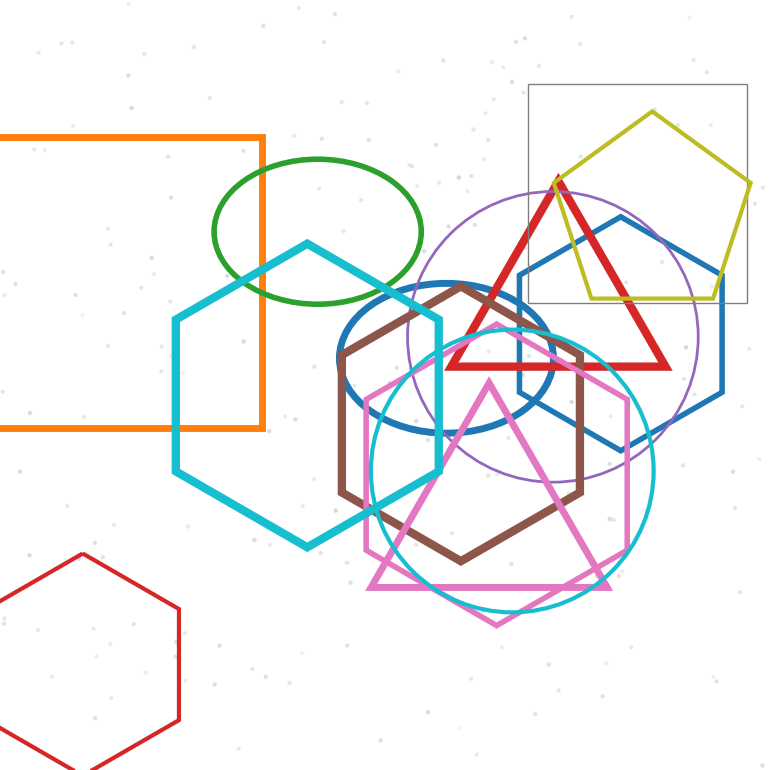[{"shape": "oval", "thickness": 2.5, "radius": 0.69, "center": [0.58, 0.535]}, {"shape": "hexagon", "thickness": 2, "radius": 0.76, "center": [0.806, 0.567]}, {"shape": "square", "thickness": 2.5, "radius": 0.95, "center": [0.151, 0.633]}, {"shape": "oval", "thickness": 2, "radius": 0.67, "center": [0.413, 0.699]}, {"shape": "triangle", "thickness": 3, "radius": 0.8, "center": [0.725, 0.604]}, {"shape": "hexagon", "thickness": 1.5, "radius": 0.72, "center": [0.107, 0.137]}, {"shape": "circle", "thickness": 1, "radius": 0.94, "center": [0.718, 0.563]}, {"shape": "hexagon", "thickness": 3, "radius": 0.89, "center": [0.599, 0.45]}, {"shape": "hexagon", "thickness": 2, "radius": 0.98, "center": [0.645, 0.383]}, {"shape": "triangle", "thickness": 2.5, "radius": 0.88, "center": [0.635, 0.326]}, {"shape": "square", "thickness": 0.5, "radius": 0.71, "center": [0.828, 0.749]}, {"shape": "pentagon", "thickness": 1.5, "radius": 0.67, "center": [0.847, 0.721]}, {"shape": "circle", "thickness": 1.5, "radius": 0.92, "center": [0.665, 0.388]}, {"shape": "hexagon", "thickness": 3, "radius": 0.99, "center": [0.399, 0.486]}]